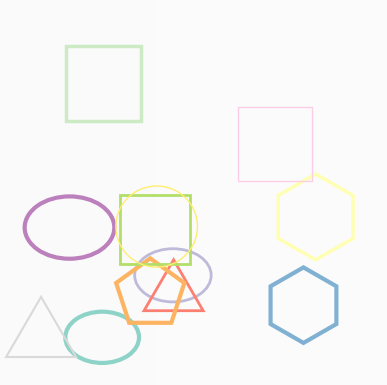[{"shape": "oval", "thickness": 3, "radius": 0.48, "center": [0.264, 0.124]}, {"shape": "hexagon", "thickness": 2.5, "radius": 0.56, "center": [0.815, 0.437]}, {"shape": "oval", "thickness": 2, "radius": 0.49, "center": [0.446, 0.285]}, {"shape": "triangle", "thickness": 2, "radius": 0.44, "center": [0.448, 0.237]}, {"shape": "hexagon", "thickness": 3, "radius": 0.49, "center": [0.783, 0.207]}, {"shape": "pentagon", "thickness": 3, "radius": 0.46, "center": [0.388, 0.236]}, {"shape": "square", "thickness": 2, "radius": 0.45, "center": [0.399, 0.404]}, {"shape": "square", "thickness": 1, "radius": 0.48, "center": [0.71, 0.625]}, {"shape": "triangle", "thickness": 1.5, "radius": 0.52, "center": [0.106, 0.125]}, {"shape": "oval", "thickness": 3, "radius": 0.58, "center": [0.179, 0.409]}, {"shape": "square", "thickness": 2.5, "radius": 0.48, "center": [0.267, 0.782]}, {"shape": "circle", "thickness": 1, "radius": 0.53, "center": [0.404, 0.412]}]